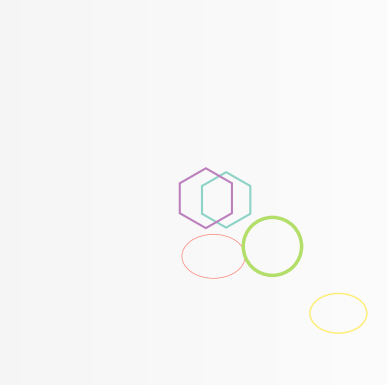[{"shape": "hexagon", "thickness": 1.5, "radius": 0.36, "center": [0.584, 0.481]}, {"shape": "oval", "thickness": 0.5, "radius": 0.41, "center": [0.551, 0.334]}, {"shape": "circle", "thickness": 2.5, "radius": 0.38, "center": [0.703, 0.36]}, {"shape": "hexagon", "thickness": 1.5, "radius": 0.39, "center": [0.531, 0.485]}, {"shape": "oval", "thickness": 1, "radius": 0.37, "center": [0.873, 0.186]}]